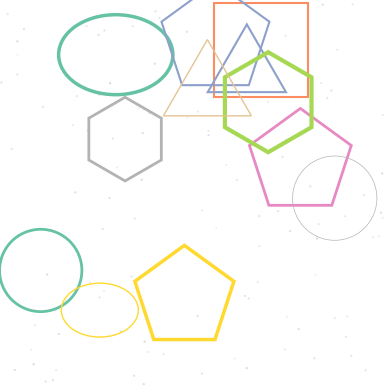[{"shape": "circle", "thickness": 2, "radius": 0.53, "center": [0.106, 0.298]}, {"shape": "oval", "thickness": 2.5, "radius": 0.74, "center": [0.301, 0.858]}, {"shape": "square", "thickness": 1.5, "radius": 0.61, "center": [0.678, 0.87]}, {"shape": "pentagon", "thickness": 1.5, "radius": 0.74, "center": [0.56, 0.898]}, {"shape": "triangle", "thickness": 1.5, "radius": 0.59, "center": [0.641, 0.819]}, {"shape": "pentagon", "thickness": 2, "radius": 0.7, "center": [0.78, 0.579]}, {"shape": "hexagon", "thickness": 3, "radius": 0.65, "center": [0.697, 0.735]}, {"shape": "pentagon", "thickness": 2.5, "radius": 0.68, "center": [0.479, 0.227]}, {"shape": "oval", "thickness": 1, "radius": 0.5, "center": [0.259, 0.195]}, {"shape": "triangle", "thickness": 1, "radius": 0.66, "center": [0.539, 0.765]}, {"shape": "circle", "thickness": 0.5, "radius": 0.55, "center": [0.869, 0.485]}, {"shape": "hexagon", "thickness": 2, "radius": 0.54, "center": [0.325, 0.639]}]